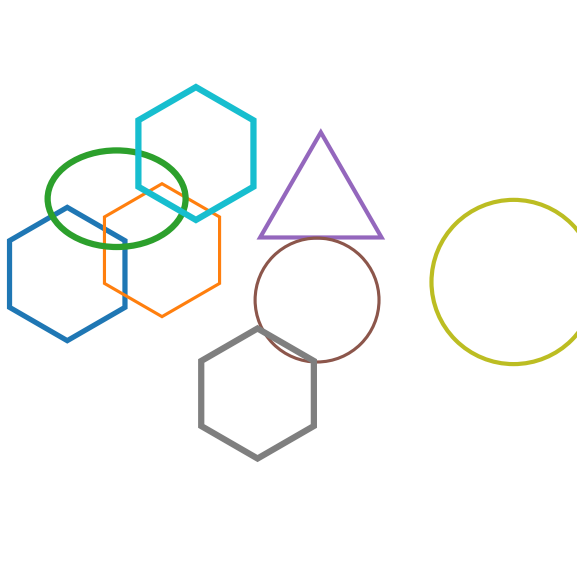[{"shape": "hexagon", "thickness": 2.5, "radius": 0.58, "center": [0.116, 0.525]}, {"shape": "hexagon", "thickness": 1.5, "radius": 0.58, "center": [0.281, 0.566]}, {"shape": "oval", "thickness": 3, "radius": 0.6, "center": [0.202, 0.655]}, {"shape": "triangle", "thickness": 2, "radius": 0.61, "center": [0.556, 0.649]}, {"shape": "circle", "thickness": 1.5, "radius": 0.54, "center": [0.549, 0.48]}, {"shape": "hexagon", "thickness": 3, "radius": 0.56, "center": [0.446, 0.318]}, {"shape": "circle", "thickness": 2, "radius": 0.71, "center": [0.889, 0.511]}, {"shape": "hexagon", "thickness": 3, "radius": 0.58, "center": [0.339, 0.733]}]